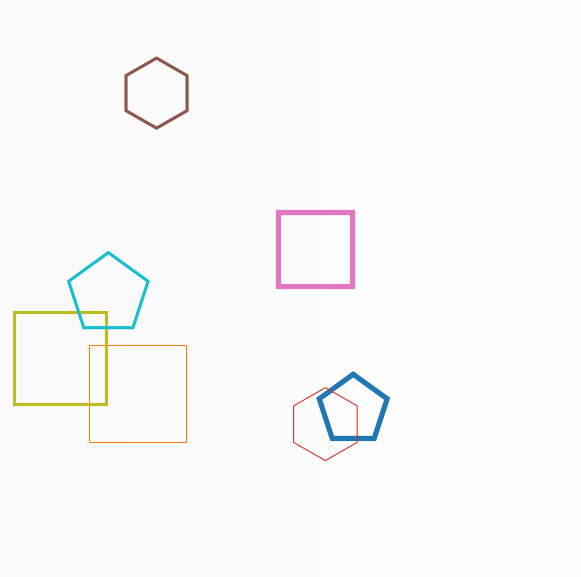[{"shape": "pentagon", "thickness": 2.5, "radius": 0.31, "center": [0.608, 0.29]}, {"shape": "square", "thickness": 0.5, "radius": 0.42, "center": [0.237, 0.318]}, {"shape": "hexagon", "thickness": 0.5, "radius": 0.32, "center": [0.56, 0.265]}, {"shape": "hexagon", "thickness": 1.5, "radius": 0.3, "center": [0.269, 0.838]}, {"shape": "square", "thickness": 2.5, "radius": 0.32, "center": [0.542, 0.568]}, {"shape": "square", "thickness": 1.5, "radius": 0.4, "center": [0.103, 0.379]}, {"shape": "pentagon", "thickness": 1.5, "radius": 0.36, "center": [0.186, 0.49]}]